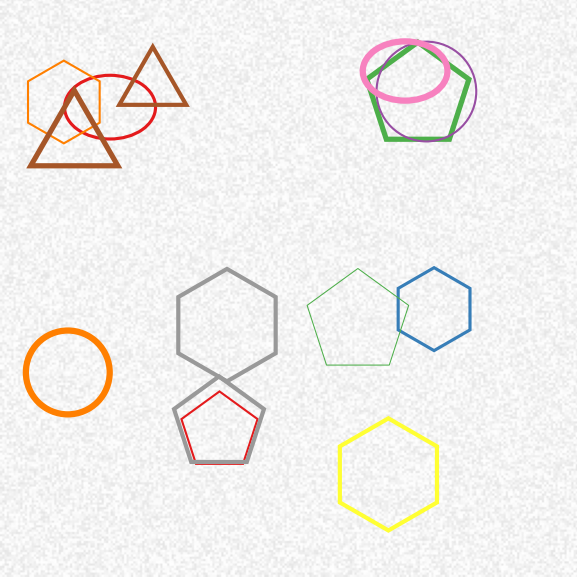[{"shape": "oval", "thickness": 1.5, "radius": 0.39, "center": [0.191, 0.814]}, {"shape": "pentagon", "thickness": 1, "radius": 0.35, "center": [0.38, 0.252]}, {"shape": "hexagon", "thickness": 1.5, "radius": 0.36, "center": [0.752, 0.464]}, {"shape": "pentagon", "thickness": 2.5, "radius": 0.46, "center": [0.724, 0.833]}, {"shape": "pentagon", "thickness": 0.5, "radius": 0.46, "center": [0.62, 0.442]}, {"shape": "circle", "thickness": 1, "radius": 0.43, "center": [0.738, 0.841]}, {"shape": "hexagon", "thickness": 1, "radius": 0.36, "center": [0.111, 0.823]}, {"shape": "circle", "thickness": 3, "radius": 0.36, "center": [0.117, 0.354]}, {"shape": "hexagon", "thickness": 2, "radius": 0.49, "center": [0.673, 0.178]}, {"shape": "triangle", "thickness": 2.5, "radius": 0.44, "center": [0.129, 0.756]}, {"shape": "triangle", "thickness": 2, "radius": 0.33, "center": [0.265, 0.851]}, {"shape": "oval", "thickness": 3, "radius": 0.37, "center": [0.701, 0.876]}, {"shape": "hexagon", "thickness": 2, "radius": 0.49, "center": [0.393, 0.436]}, {"shape": "pentagon", "thickness": 2, "radius": 0.41, "center": [0.379, 0.265]}]